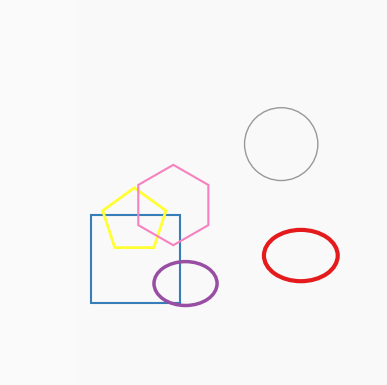[{"shape": "oval", "thickness": 3, "radius": 0.48, "center": [0.776, 0.336]}, {"shape": "square", "thickness": 1.5, "radius": 0.57, "center": [0.35, 0.327]}, {"shape": "oval", "thickness": 2.5, "radius": 0.41, "center": [0.479, 0.264]}, {"shape": "pentagon", "thickness": 2, "radius": 0.43, "center": [0.347, 0.426]}, {"shape": "hexagon", "thickness": 1.5, "radius": 0.52, "center": [0.447, 0.467]}, {"shape": "circle", "thickness": 1, "radius": 0.47, "center": [0.726, 0.626]}]